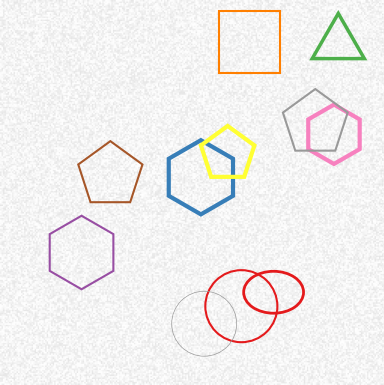[{"shape": "oval", "thickness": 2, "radius": 0.39, "center": [0.711, 0.241]}, {"shape": "circle", "thickness": 1.5, "radius": 0.47, "center": [0.627, 0.205]}, {"shape": "hexagon", "thickness": 3, "radius": 0.48, "center": [0.522, 0.54]}, {"shape": "triangle", "thickness": 2.5, "radius": 0.39, "center": [0.879, 0.887]}, {"shape": "hexagon", "thickness": 1.5, "radius": 0.48, "center": [0.212, 0.344]}, {"shape": "square", "thickness": 1.5, "radius": 0.4, "center": [0.649, 0.891]}, {"shape": "pentagon", "thickness": 3, "radius": 0.37, "center": [0.591, 0.6]}, {"shape": "pentagon", "thickness": 1.5, "radius": 0.44, "center": [0.287, 0.546]}, {"shape": "hexagon", "thickness": 3, "radius": 0.39, "center": [0.867, 0.651]}, {"shape": "pentagon", "thickness": 1.5, "radius": 0.44, "center": [0.819, 0.68]}, {"shape": "circle", "thickness": 0.5, "radius": 0.42, "center": [0.53, 0.159]}]